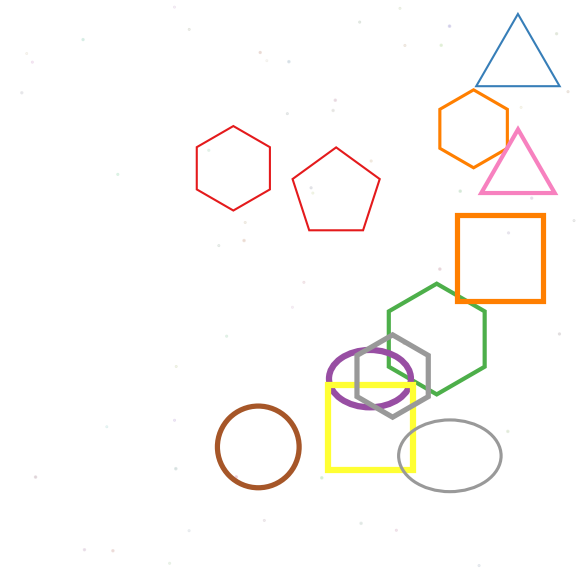[{"shape": "pentagon", "thickness": 1, "radius": 0.4, "center": [0.582, 0.665]}, {"shape": "hexagon", "thickness": 1, "radius": 0.37, "center": [0.404, 0.708]}, {"shape": "triangle", "thickness": 1, "radius": 0.42, "center": [0.897, 0.892]}, {"shape": "hexagon", "thickness": 2, "radius": 0.48, "center": [0.756, 0.412]}, {"shape": "oval", "thickness": 3, "radius": 0.35, "center": [0.641, 0.343]}, {"shape": "hexagon", "thickness": 1.5, "radius": 0.34, "center": [0.82, 0.776]}, {"shape": "square", "thickness": 2.5, "radius": 0.38, "center": [0.866, 0.553]}, {"shape": "square", "thickness": 3, "radius": 0.37, "center": [0.641, 0.259]}, {"shape": "circle", "thickness": 2.5, "radius": 0.35, "center": [0.447, 0.225]}, {"shape": "triangle", "thickness": 2, "radius": 0.37, "center": [0.897, 0.702]}, {"shape": "hexagon", "thickness": 2.5, "radius": 0.36, "center": [0.68, 0.348]}, {"shape": "oval", "thickness": 1.5, "radius": 0.44, "center": [0.779, 0.21]}]